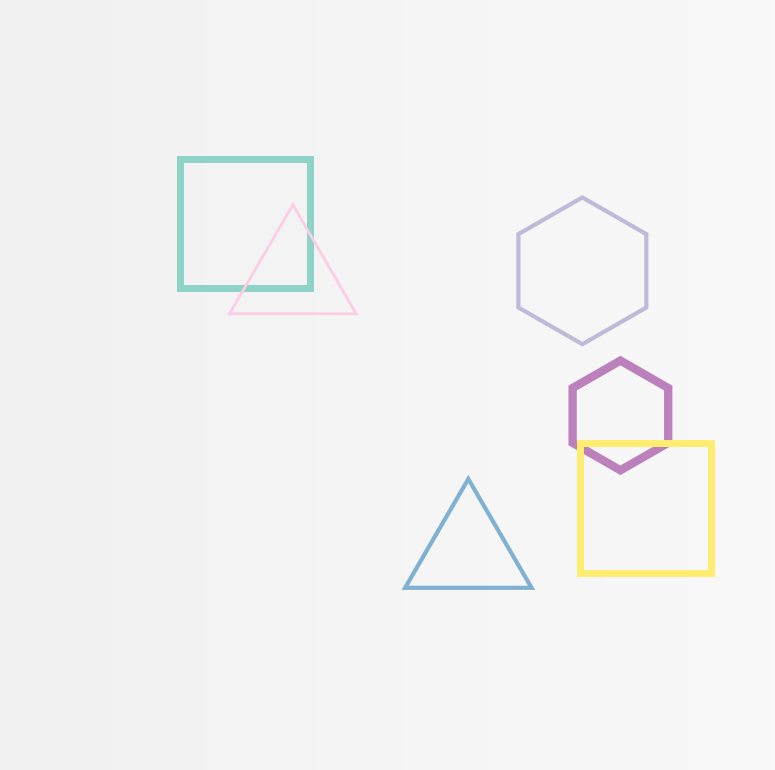[{"shape": "square", "thickness": 2.5, "radius": 0.42, "center": [0.316, 0.71]}, {"shape": "hexagon", "thickness": 1.5, "radius": 0.48, "center": [0.751, 0.648]}, {"shape": "triangle", "thickness": 1.5, "radius": 0.47, "center": [0.604, 0.284]}, {"shape": "triangle", "thickness": 1, "radius": 0.47, "center": [0.378, 0.64]}, {"shape": "hexagon", "thickness": 3, "radius": 0.36, "center": [0.801, 0.46]}, {"shape": "square", "thickness": 2.5, "radius": 0.42, "center": [0.832, 0.34]}]